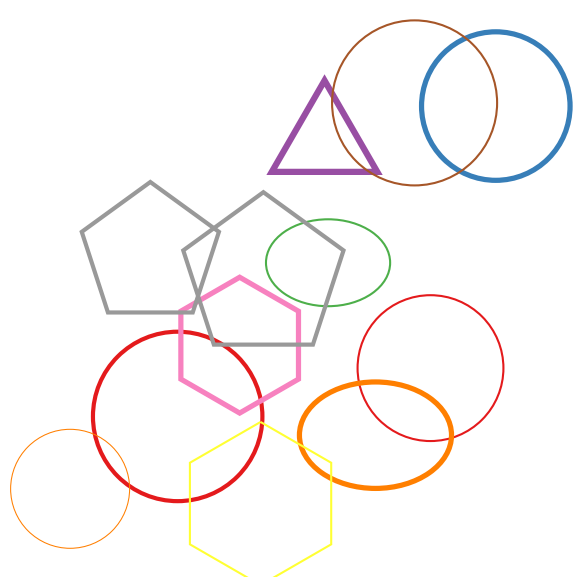[{"shape": "circle", "thickness": 1, "radius": 0.63, "center": [0.745, 0.362]}, {"shape": "circle", "thickness": 2, "radius": 0.73, "center": [0.308, 0.278]}, {"shape": "circle", "thickness": 2.5, "radius": 0.64, "center": [0.859, 0.815]}, {"shape": "oval", "thickness": 1, "radius": 0.54, "center": [0.568, 0.544]}, {"shape": "triangle", "thickness": 3, "radius": 0.53, "center": [0.562, 0.754]}, {"shape": "oval", "thickness": 2.5, "radius": 0.66, "center": [0.65, 0.246]}, {"shape": "circle", "thickness": 0.5, "radius": 0.52, "center": [0.121, 0.153]}, {"shape": "hexagon", "thickness": 1, "radius": 0.71, "center": [0.451, 0.127]}, {"shape": "circle", "thickness": 1, "radius": 0.71, "center": [0.718, 0.821]}, {"shape": "hexagon", "thickness": 2.5, "radius": 0.59, "center": [0.415, 0.401]}, {"shape": "pentagon", "thickness": 2, "radius": 0.62, "center": [0.26, 0.559]}, {"shape": "pentagon", "thickness": 2, "radius": 0.73, "center": [0.456, 0.52]}]